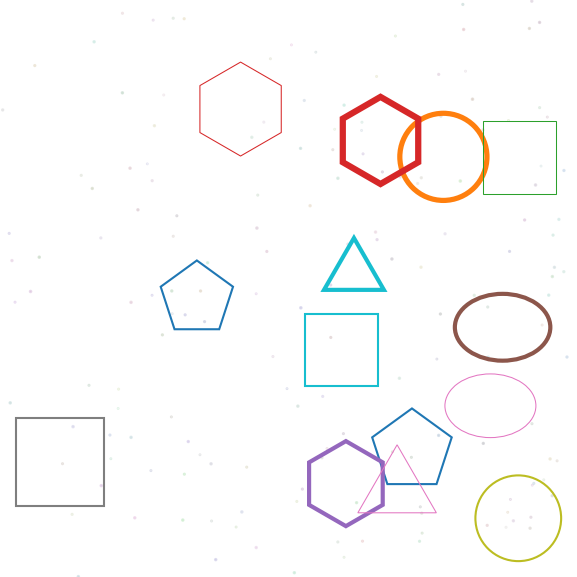[{"shape": "pentagon", "thickness": 1, "radius": 0.33, "center": [0.341, 0.482]}, {"shape": "pentagon", "thickness": 1, "radius": 0.36, "center": [0.713, 0.219]}, {"shape": "circle", "thickness": 2.5, "radius": 0.38, "center": [0.768, 0.728]}, {"shape": "square", "thickness": 0.5, "radius": 0.32, "center": [0.899, 0.727]}, {"shape": "hexagon", "thickness": 0.5, "radius": 0.41, "center": [0.417, 0.81]}, {"shape": "hexagon", "thickness": 3, "radius": 0.38, "center": [0.659, 0.756]}, {"shape": "hexagon", "thickness": 2, "radius": 0.37, "center": [0.599, 0.162]}, {"shape": "oval", "thickness": 2, "radius": 0.41, "center": [0.87, 0.432]}, {"shape": "triangle", "thickness": 0.5, "radius": 0.39, "center": [0.688, 0.15]}, {"shape": "oval", "thickness": 0.5, "radius": 0.39, "center": [0.849, 0.297]}, {"shape": "square", "thickness": 1, "radius": 0.38, "center": [0.105, 0.199]}, {"shape": "circle", "thickness": 1, "radius": 0.37, "center": [0.897, 0.102]}, {"shape": "square", "thickness": 1, "radius": 0.31, "center": [0.592, 0.393]}, {"shape": "triangle", "thickness": 2, "radius": 0.3, "center": [0.613, 0.527]}]